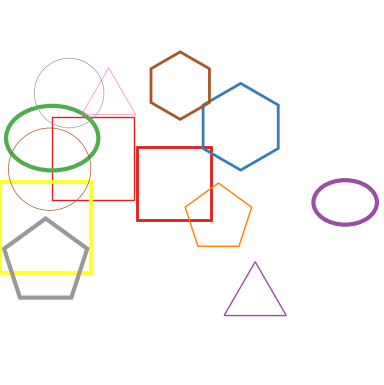[{"shape": "square", "thickness": 2, "radius": 0.48, "center": [0.453, 0.524]}, {"shape": "square", "thickness": 1, "radius": 0.53, "center": [0.241, 0.588]}, {"shape": "hexagon", "thickness": 2, "radius": 0.56, "center": [0.625, 0.671]}, {"shape": "oval", "thickness": 3, "radius": 0.6, "center": [0.136, 0.641]}, {"shape": "triangle", "thickness": 1, "radius": 0.47, "center": [0.663, 0.227]}, {"shape": "oval", "thickness": 3, "radius": 0.41, "center": [0.897, 0.474]}, {"shape": "pentagon", "thickness": 1, "radius": 0.45, "center": [0.567, 0.434]}, {"shape": "square", "thickness": 3, "radius": 0.59, "center": [0.119, 0.408]}, {"shape": "circle", "thickness": 0.5, "radius": 0.53, "center": [0.129, 0.561]}, {"shape": "hexagon", "thickness": 2, "radius": 0.44, "center": [0.468, 0.778]}, {"shape": "triangle", "thickness": 0.5, "radius": 0.41, "center": [0.282, 0.743]}, {"shape": "pentagon", "thickness": 3, "radius": 0.57, "center": [0.119, 0.319]}, {"shape": "circle", "thickness": 0.5, "radius": 0.45, "center": [0.179, 0.758]}]